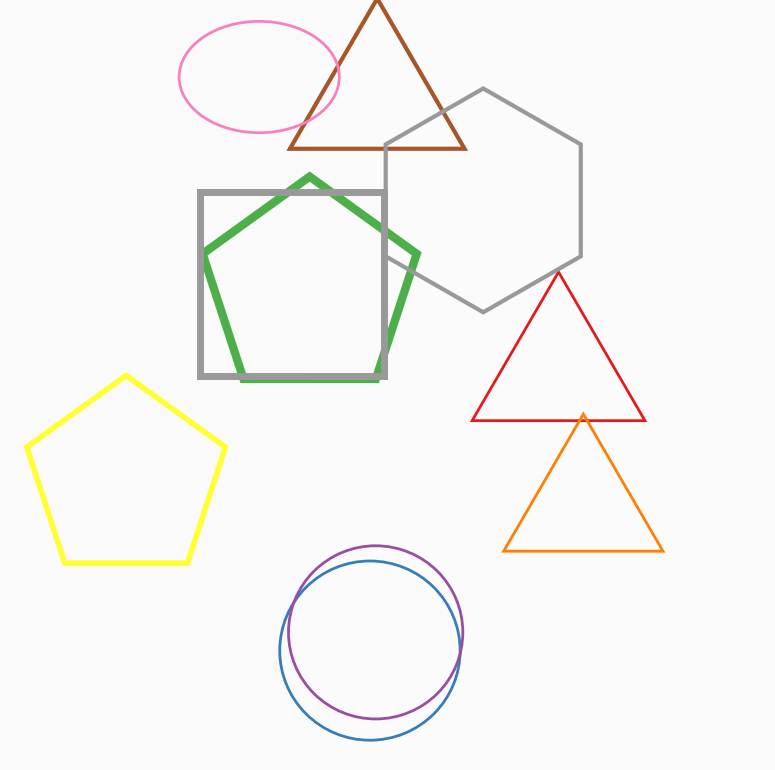[{"shape": "triangle", "thickness": 1, "radius": 0.64, "center": [0.721, 0.518]}, {"shape": "circle", "thickness": 1, "radius": 0.58, "center": [0.477, 0.155]}, {"shape": "pentagon", "thickness": 3, "radius": 0.73, "center": [0.4, 0.625]}, {"shape": "circle", "thickness": 1, "radius": 0.56, "center": [0.485, 0.179]}, {"shape": "triangle", "thickness": 1, "radius": 0.59, "center": [0.753, 0.343]}, {"shape": "pentagon", "thickness": 2, "radius": 0.67, "center": [0.163, 0.378]}, {"shape": "triangle", "thickness": 1.5, "radius": 0.65, "center": [0.487, 0.872]}, {"shape": "oval", "thickness": 1, "radius": 0.52, "center": [0.334, 0.9]}, {"shape": "square", "thickness": 2.5, "radius": 0.6, "center": [0.377, 0.631]}, {"shape": "hexagon", "thickness": 1.5, "radius": 0.73, "center": [0.624, 0.74]}]